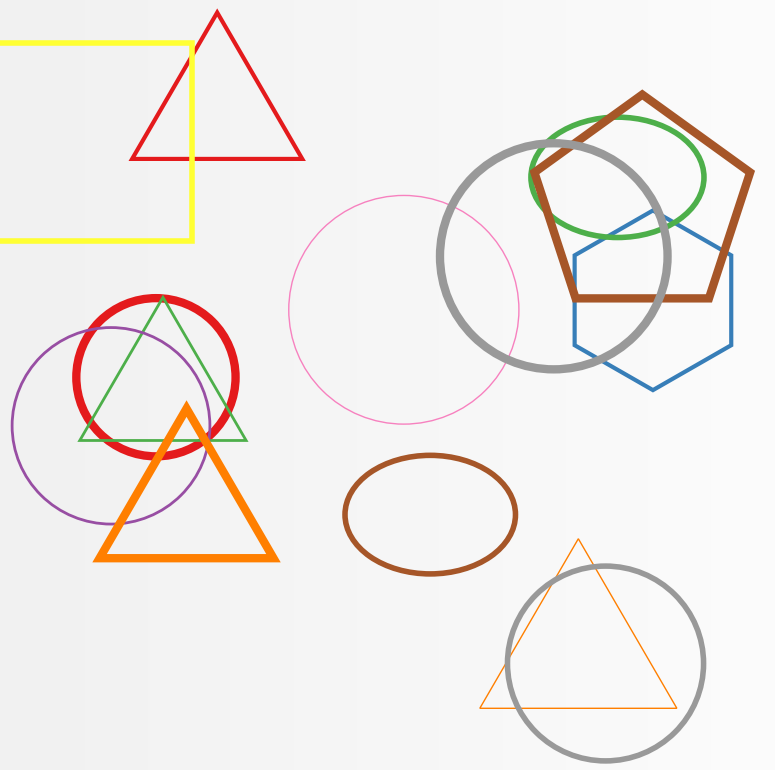[{"shape": "circle", "thickness": 3, "radius": 0.51, "center": [0.201, 0.51]}, {"shape": "triangle", "thickness": 1.5, "radius": 0.63, "center": [0.28, 0.857]}, {"shape": "hexagon", "thickness": 1.5, "radius": 0.58, "center": [0.843, 0.61]}, {"shape": "oval", "thickness": 2, "radius": 0.56, "center": [0.797, 0.77]}, {"shape": "triangle", "thickness": 1, "radius": 0.62, "center": [0.21, 0.49]}, {"shape": "circle", "thickness": 1, "radius": 0.64, "center": [0.143, 0.447]}, {"shape": "triangle", "thickness": 3, "radius": 0.65, "center": [0.241, 0.34]}, {"shape": "triangle", "thickness": 0.5, "radius": 0.73, "center": [0.746, 0.154]}, {"shape": "square", "thickness": 2, "radius": 0.64, "center": [0.119, 0.815]}, {"shape": "oval", "thickness": 2, "radius": 0.55, "center": [0.555, 0.332]}, {"shape": "pentagon", "thickness": 3, "radius": 0.73, "center": [0.829, 0.731]}, {"shape": "circle", "thickness": 0.5, "radius": 0.74, "center": [0.521, 0.598]}, {"shape": "circle", "thickness": 2, "radius": 0.63, "center": [0.781, 0.138]}, {"shape": "circle", "thickness": 3, "radius": 0.73, "center": [0.715, 0.667]}]